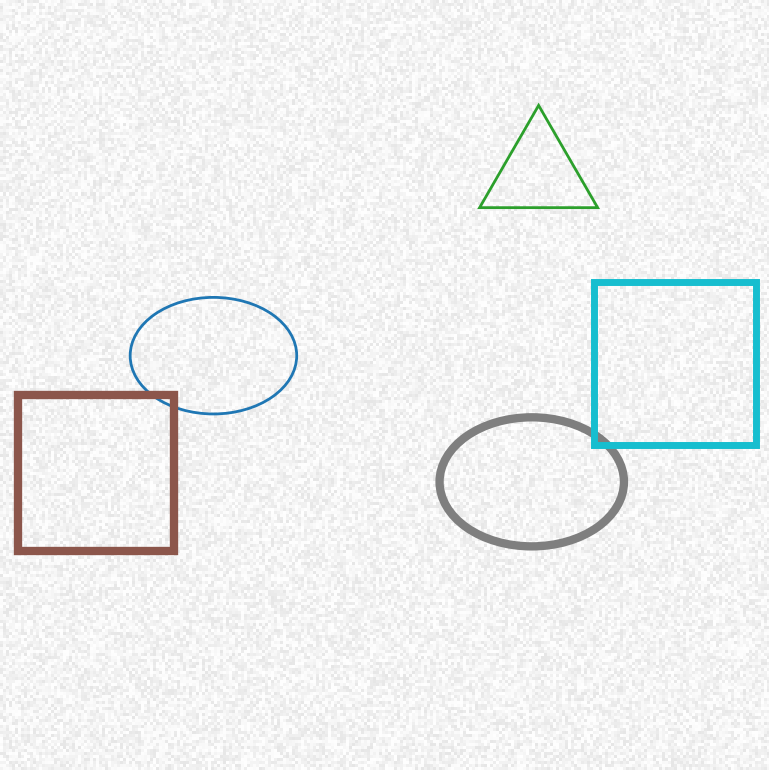[{"shape": "oval", "thickness": 1, "radius": 0.54, "center": [0.277, 0.538]}, {"shape": "triangle", "thickness": 1, "radius": 0.44, "center": [0.7, 0.775]}, {"shape": "square", "thickness": 3, "radius": 0.51, "center": [0.125, 0.386]}, {"shape": "oval", "thickness": 3, "radius": 0.6, "center": [0.691, 0.374]}, {"shape": "square", "thickness": 2.5, "radius": 0.53, "center": [0.877, 0.528]}]